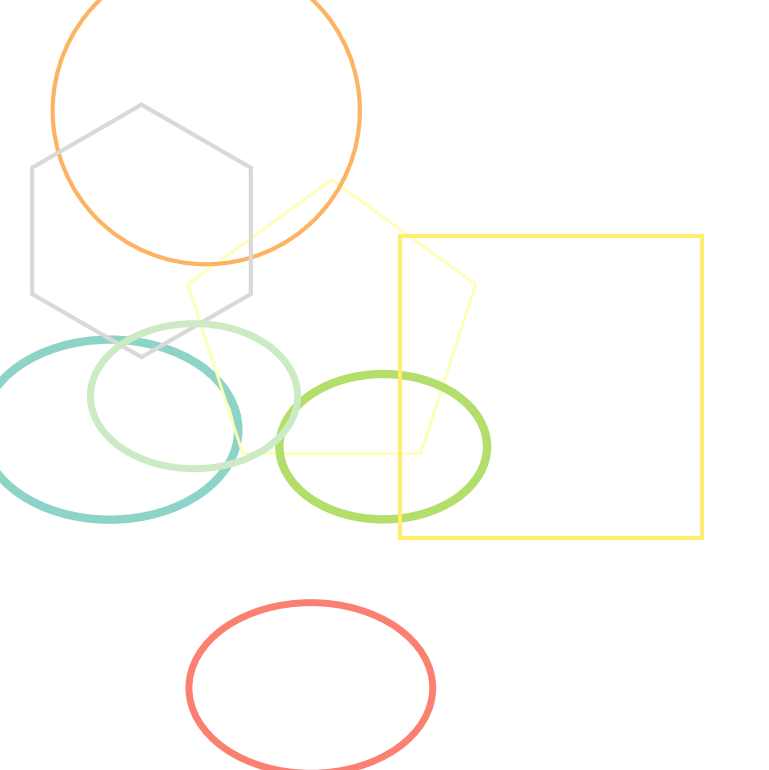[{"shape": "oval", "thickness": 3, "radius": 0.84, "center": [0.143, 0.442]}, {"shape": "pentagon", "thickness": 1, "radius": 0.98, "center": [0.431, 0.57]}, {"shape": "oval", "thickness": 2.5, "radius": 0.79, "center": [0.404, 0.107]}, {"shape": "circle", "thickness": 1.5, "radius": 1.0, "center": [0.268, 0.856]}, {"shape": "oval", "thickness": 3, "radius": 0.67, "center": [0.498, 0.42]}, {"shape": "hexagon", "thickness": 1.5, "radius": 0.82, "center": [0.184, 0.7]}, {"shape": "oval", "thickness": 2.5, "radius": 0.67, "center": [0.252, 0.486]}, {"shape": "square", "thickness": 1.5, "radius": 0.98, "center": [0.716, 0.498]}]